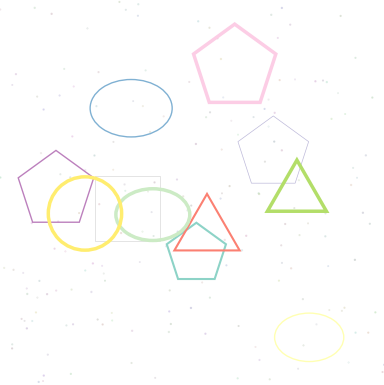[{"shape": "pentagon", "thickness": 1.5, "radius": 0.4, "center": [0.51, 0.341]}, {"shape": "oval", "thickness": 1, "radius": 0.45, "center": [0.803, 0.124]}, {"shape": "pentagon", "thickness": 0.5, "radius": 0.48, "center": [0.71, 0.602]}, {"shape": "triangle", "thickness": 1.5, "radius": 0.49, "center": [0.538, 0.398]}, {"shape": "oval", "thickness": 1, "radius": 0.53, "center": [0.341, 0.719]}, {"shape": "triangle", "thickness": 2.5, "radius": 0.44, "center": [0.771, 0.496]}, {"shape": "pentagon", "thickness": 2.5, "radius": 0.56, "center": [0.61, 0.825]}, {"shape": "square", "thickness": 0.5, "radius": 0.42, "center": [0.332, 0.459]}, {"shape": "pentagon", "thickness": 1, "radius": 0.52, "center": [0.145, 0.506]}, {"shape": "oval", "thickness": 2.5, "radius": 0.48, "center": [0.397, 0.443]}, {"shape": "circle", "thickness": 2.5, "radius": 0.48, "center": [0.221, 0.445]}]